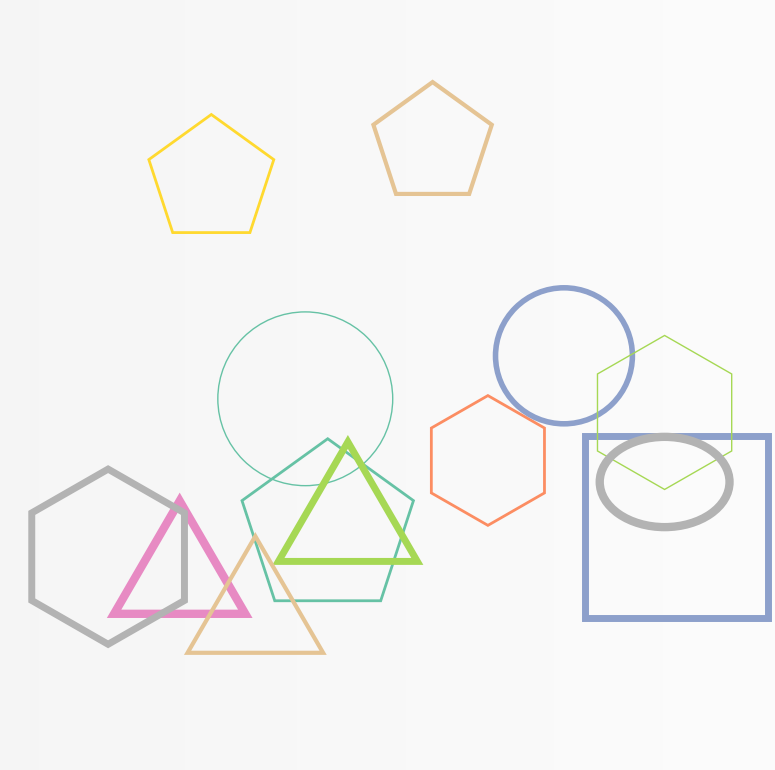[{"shape": "circle", "thickness": 0.5, "radius": 0.56, "center": [0.394, 0.482]}, {"shape": "pentagon", "thickness": 1, "radius": 0.58, "center": [0.423, 0.314]}, {"shape": "hexagon", "thickness": 1, "radius": 0.42, "center": [0.63, 0.402]}, {"shape": "circle", "thickness": 2, "radius": 0.44, "center": [0.728, 0.538]}, {"shape": "square", "thickness": 2.5, "radius": 0.59, "center": [0.873, 0.316]}, {"shape": "triangle", "thickness": 3, "radius": 0.49, "center": [0.232, 0.252]}, {"shape": "triangle", "thickness": 2.5, "radius": 0.52, "center": [0.449, 0.323]}, {"shape": "hexagon", "thickness": 0.5, "radius": 0.5, "center": [0.858, 0.464]}, {"shape": "pentagon", "thickness": 1, "radius": 0.42, "center": [0.273, 0.767]}, {"shape": "triangle", "thickness": 1.5, "radius": 0.5, "center": [0.329, 0.203]}, {"shape": "pentagon", "thickness": 1.5, "radius": 0.4, "center": [0.558, 0.813]}, {"shape": "oval", "thickness": 3, "radius": 0.42, "center": [0.858, 0.374]}, {"shape": "hexagon", "thickness": 2.5, "radius": 0.57, "center": [0.139, 0.277]}]